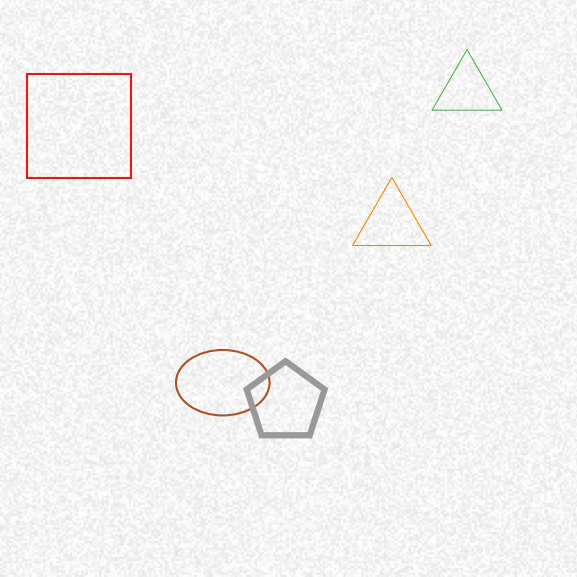[{"shape": "square", "thickness": 1, "radius": 0.45, "center": [0.137, 0.781]}, {"shape": "triangle", "thickness": 0.5, "radius": 0.35, "center": [0.809, 0.843]}, {"shape": "triangle", "thickness": 0.5, "radius": 0.39, "center": [0.679, 0.613]}, {"shape": "oval", "thickness": 1, "radius": 0.4, "center": [0.386, 0.336]}, {"shape": "pentagon", "thickness": 3, "radius": 0.35, "center": [0.495, 0.303]}]